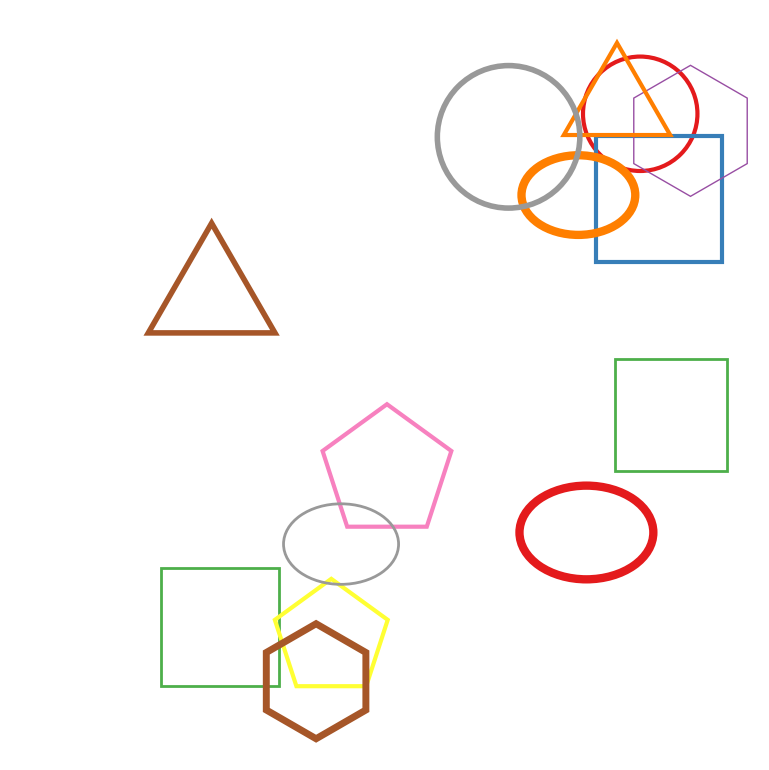[{"shape": "oval", "thickness": 3, "radius": 0.43, "center": [0.762, 0.308]}, {"shape": "circle", "thickness": 1.5, "radius": 0.37, "center": [0.831, 0.852]}, {"shape": "square", "thickness": 1.5, "radius": 0.41, "center": [0.856, 0.742]}, {"shape": "square", "thickness": 1, "radius": 0.38, "center": [0.286, 0.186]}, {"shape": "square", "thickness": 1, "radius": 0.37, "center": [0.871, 0.461]}, {"shape": "hexagon", "thickness": 0.5, "radius": 0.43, "center": [0.897, 0.83]}, {"shape": "triangle", "thickness": 1.5, "radius": 0.4, "center": [0.801, 0.865]}, {"shape": "oval", "thickness": 3, "radius": 0.37, "center": [0.751, 0.747]}, {"shape": "pentagon", "thickness": 1.5, "radius": 0.39, "center": [0.43, 0.171]}, {"shape": "hexagon", "thickness": 2.5, "radius": 0.37, "center": [0.411, 0.115]}, {"shape": "triangle", "thickness": 2, "radius": 0.47, "center": [0.275, 0.615]}, {"shape": "pentagon", "thickness": 1.5, "radius": 0.44, "center": [0.503, 0.387]}, {"shape": "oval", "thickness": 1, "radius": 0.37, "center": [0.443, 0.293]}, {"shape": "circle", "thickness": 2, "radius": 0.46, "center": [0.66, 0.822]}]